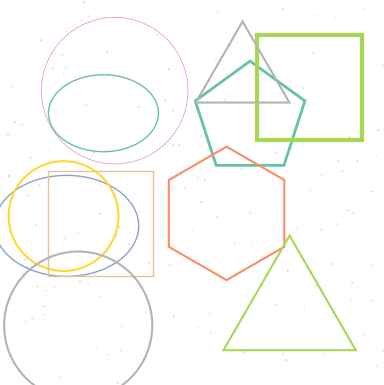[{"shape": "oval", "thickness": 1, "radius": 0.71, "center": [0.269, 0.706]}, {"shape": "pentagon", "thickness": 2, "radius": 0.75, "center": [0.65, 0.692]}, {"shape": "hexagon", "thickness": 1.5, "radius": 0.87, "center": [0.588, 0.446]}, {"shape": "oval", "thickness": 1, "radius": 0.94, "center": [0.173, 0.413]}, {"shape": "circle", "thickness": 0.5, "radius": 0.95, "center": [0.298, 0.765]}, {"shape": "square", "thickness": 3, "radius": 0.68, "center": [0.804, 0.773]}, {"shape": "triangle", "thickness": 1.5, "radius": 0.99, "center": [0.752, 0.19]}, {"shape": "circle", "thickness": 1.5, "radius": 0.71, "center": [0.165, 0.439]}, {"shape": "square", "thickness": 1, "radius": 0.68, "center": [0.261, 0.419]}, {"shape": "triangle", "thickness": 1.5, "radius": 0.7, "center": [0.63, 0.804]}, {"shape": "circle", "thickness": 1.5, "radius": 0.96, "center": [0.203, 0.154]}]